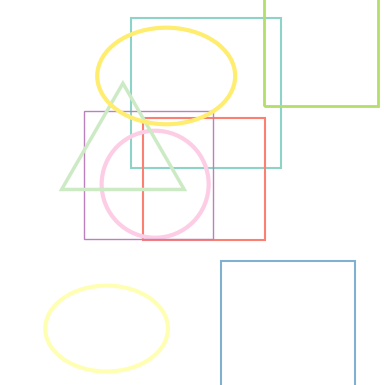[{"shape": "square", "thickness": 1.5, "radius": 0.98, "center": [0.535, 0.758]}, {"shape": "oval", "thickness": 3, "radius": 0.8, "center": [0.277, 0.147]}, {"shape": "square", "thickness": 1.5, "radius": 0.79, "center": [0.529, 0.535]}, {"shape": "square", "thickness": 1.5, "radius": 0.87, "center": [0.748, 0.149]}, {"shape": "square", "thickness": 2, "radius": 0.74, "center": [0.834, 0.873]}, {"shape": "circle", "thickness": 3, "radius": 0.69, "center": [0.403, 0.521]}, {"shape": "square", "thickness": 1, "radius": 0.83, "center": [0.385, 0.545]}, {"shape": "triangle", "thickness": 2.5, "radius": 0.92, "center": [0.319, 0.6]}, {"shape": "oval", "thickness": 3, "radius": 0.9, "center": [0.432, 0.803]}]